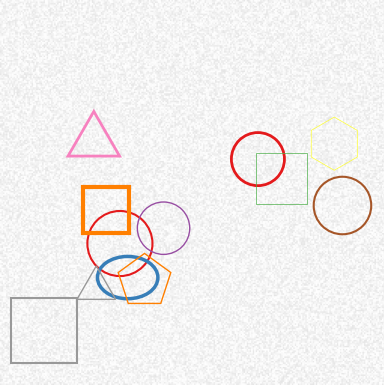[{"shape": "circle", "thickness": 2, "radius": 0.34, "center": [0.67, 0.587]}, {"shape": "circle", "thickness": 1.5, "radius": 0.42, "center": [0.311, 0.367]}, {"shape": "oval", "thickness": 2.5, "radius": 0.39, "center": [0.332, 0.279]}, {"shape": "square", "thickness": 0.5, "radius": 0.34, "center": [0.731, 0.536]}, {"shape": "circle", "thickness": 1, "radius": 0.34, "center": [0.425, 0.407]}, {"shape": "pentagon", "thickness": 1, "radius": 0.36, "center": [0.375, 0.27]}, {"shape": "square", "thickness": 3, "radius": 0.3, "center": [0.276, 0.454]}, {"shape": "hexagon", "thickness": 0.5, "radius": 0.35, "center": [0.868, 0.627]}, {"shape": "circle", "thickness": 1.5, "radius": 0.37, "center": [0.89, 0.466]}, {"shape": "triangle", "thickness": 2, "radius": 0.39, "center": [0.244, 0.633]}, {"shape": "square", "thickness": 1.5, "radius": 0.43, "center": [0.114, 0.142]}, {"shape": "triangle", "thickness": 1, "radius": 0.29, "center": [0.25, 0.251]}]